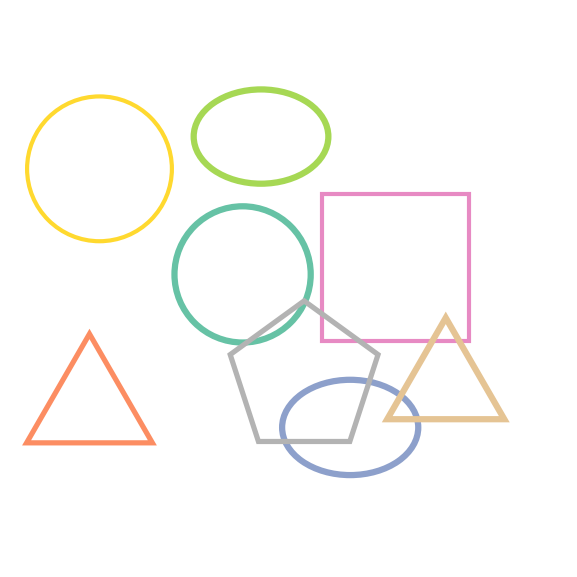[{"shape": "circle", "thickness": 3, "radius": 0.59, "center": [0.42, 0.524]}, {"shape": "triangle", "thickness": 2.5, "radius": 0.63, "center": [0.155, 0.295]}, {"shape": "oval", "thickness": 3, "radius": 0.59, "center": [0.606, 0.259]}, {"shape": "square", "thickness": 2, "radius": 0.64, "center": [0.685, 0.535]}, {"shape": "oval", "thickness": 3, "radius": 0.58, "center": [0.452, 0.763]}, {"shape": "circle", "thickness": 2, "radius": 0.63, "center": [0.172, 0.707]}, {"shape": "triangle", "thickness": 3, "radius": 0.59, "center": [0.772, 0.332]}, {"shape": "pentagon", "thickness": 2.5, "radius": 0.67, "center": [0.527, 0.344]}]